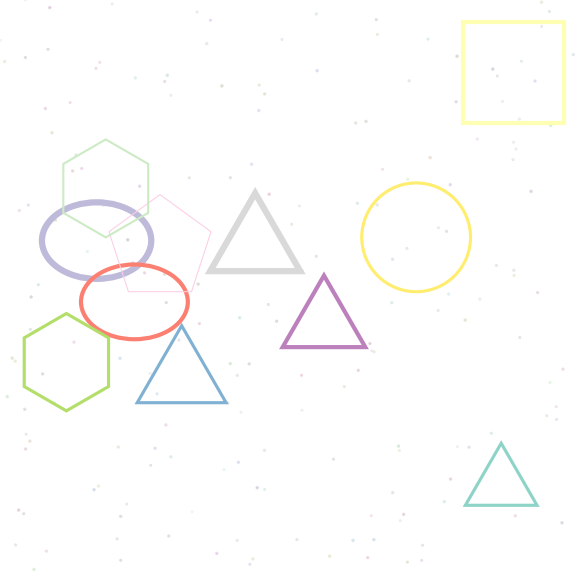[{"shape": "triangle", "thickness": 1.5, "radius": 0.36, "center": [0.868, 0.16]}, {"shape": "square", "thickness": 2, "radius": 0.44, "center": [0.889, 0.873]}, {"shape": "oval", "thickness": 3, "radius": 0.47, "center": [0.167, 0.583]}, {"shape": "oval", "thickness": 2, "radius": 0.46, "center": [0.233, 0.476]}, {"shape": "triangle", "thickness": 1.5, "radius": 0.44, "center": [0.315, 0.346]}, {"shape": "hexagon", "thickness": 1.5, "radius": 0.42, "center": [0.115, 0.372]}, {"shape": "pentagon", "thickness": 0.5, "radius": 0.46, "center": [0.277, 0.569]}, {"shape": "triangle", "thickness": 3, "radius": 0.45, "center": [0.442, 0.575]}, {"shape": "triangle", "thickness": 2, "radius": 0.41, "center": [0.561, 0.439]}, {"shape": "hexagon", "thickness": 1, "radius": 0.42, "center": [0.183, 0.673]}, {"shape": "circle", "thickness": 1.5, "radius": 0.47, "center": [0.721, 0.588]}]